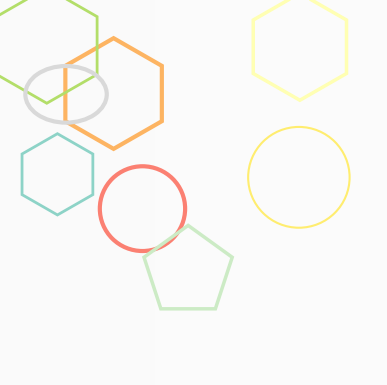[{"shape": "hexagon", "thickness": 2, "radius": 0.53, "center": [0.148, 0.547]}, {"shape": "hexagon", "thickness": 2.5, "radius": 0.69, "center": [0.774, 0.879]}, {"shape": "circle", "thickness": 3, "radius": 0.55, "center": [0.368, 0.458]}, {"shape": "hexagon", "thickness": 3, "radius": 0.72, "center": [0.293, 0.757]}, {"shape": "hexagon", "thickness": 2, "radius": 0.75, "center": [0.121, 0.882]}, {"shape": "oval", "thickness": 3, "radius": 0.53, "center": [0.17, 0.755]}, {"shape": "pentagon", "thickness": 2.5, "radius": 0.6, "center": [0.485, 0.295]}, {"shape": "circle", "thickness": 1.5, "radius": 0.65, "center": [0.771, 0.539]}]